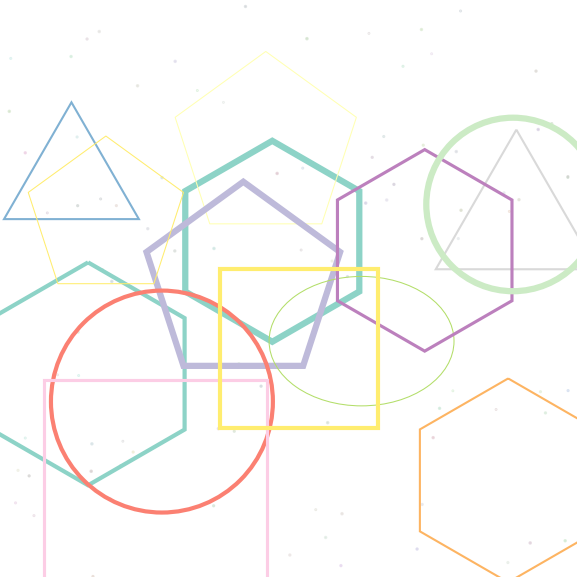[{"shape": "hexagon", "thickness": 2, "radius": 0.96, "center": [0.153, 0.352]}, {"shape": "hexagon", "thickness": 3, "radius": 0.87, "center": [0.471, 0.581]}, {"shape": "pentagon", "thickness": 0.5, "radius": 0.83, "center": [0.46, 0.745]}, {"shape": "pentagon", "thickness": 3, "radius": 0.88, "center": [0.421, 0.508]}, {"shape": "circle", "thickness": 2, "radius": 0.96, "center": [0.28, 0.304]}, {"shape": "triangle", "thickness": 1, "radius": 0.67, "center": [0.124, 0.687]}, {"shape": "hexagon", "thickness": 1, "radius": 0.88, "center": [0.88, 0.167]}, {"shape": "oval", "thickness": 0.5, "radius": 0.8, "center": [0.626, 0.408]}, {"shape": "square", "thickness": 1.5, "radius": 0.96, "center": [0.269, 0.147]}, {"shape": "triangle", "thickness": 1, "radius": 0.81, "center": [0.894, 0.613]}, {"shape": "hexagon", "thickness": 1.5, "radius": 0.87, "center": [0.735, 0.566]}, {"shape": "circle", "thickness": 3, "radius": 0.75, "center": [0.888, 0.645]}, {"shape": "square", "thickness": 2, "radius": 0.69, "center": [0.518, 0.395]}, {"shape": "pentagon", "thickness": 0.5, "radius": 0.71, "center": [0.183, 0.622]}]